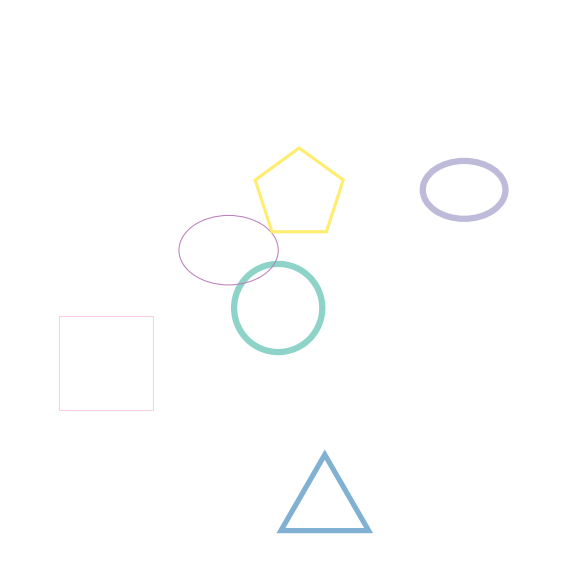[{"shape": "circle", "thickness": 3, "radius": 0.38, "center": [0.482, 0.466]}, {"shape": "oval", "thickness": 3, "radius": 0.36, "center": [0.804, 0.67]}, {"shape": "triangle", "thickness": 2.5, "radius": 0.44, "center": [0.562, 0.124]}, {"shape": "square", "thickness": 0.5, "radius": 0.41, "center": [0.183, 0.371]}, {"shape": "oval", "thickness": 0.5, "radius": 0.43, "center": [0.396, 0.566]}, {"shape": "pentagon", "thickness": 1.5, "radius": 0.4, "center": [0.518, 0.663]}]